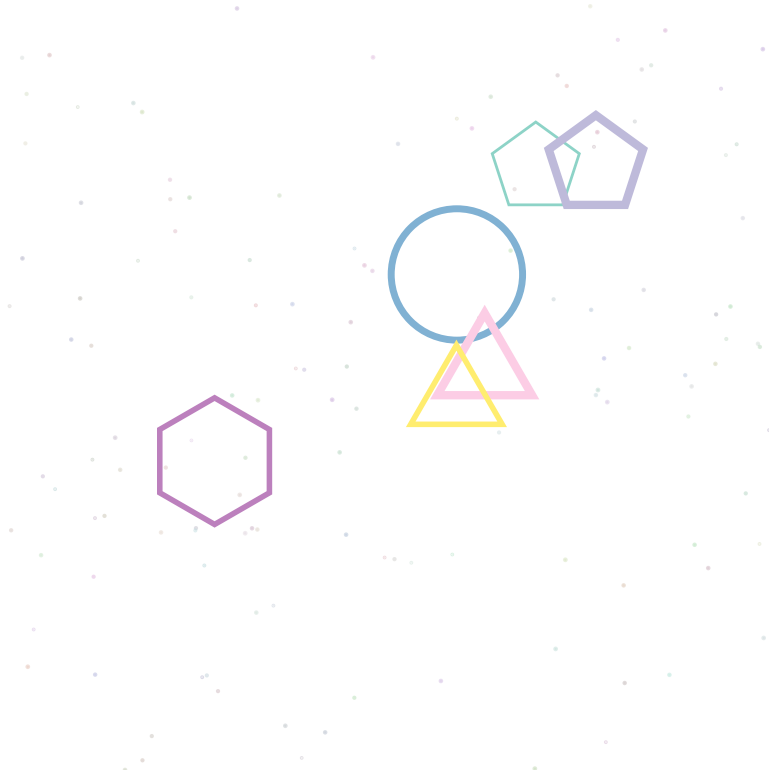[{"shape": "pentagon", "thickness": 1, "radius": 0.3, "center": [0.696, 0.782]}, {"shape": "pentagon", "thickness": 3, "radius": 0.32, "center": [0.774, 0.786]}, {"shape": "circle", "thickness": 2.5, "radius": 0.43, "center": [0.593, 0.644]}, {"shape": "triangle", "thickness": 3, "radius": 0.36, "center": [0.629, 0.522]}, {"shape": "hexagon", "thickness": 2, "radius": 0.41, "center": [0.279, 0.401]}, {"shape": "triangle", "thickness": 2, "radius": 0.34, "center": [0.593, 0.483]}]